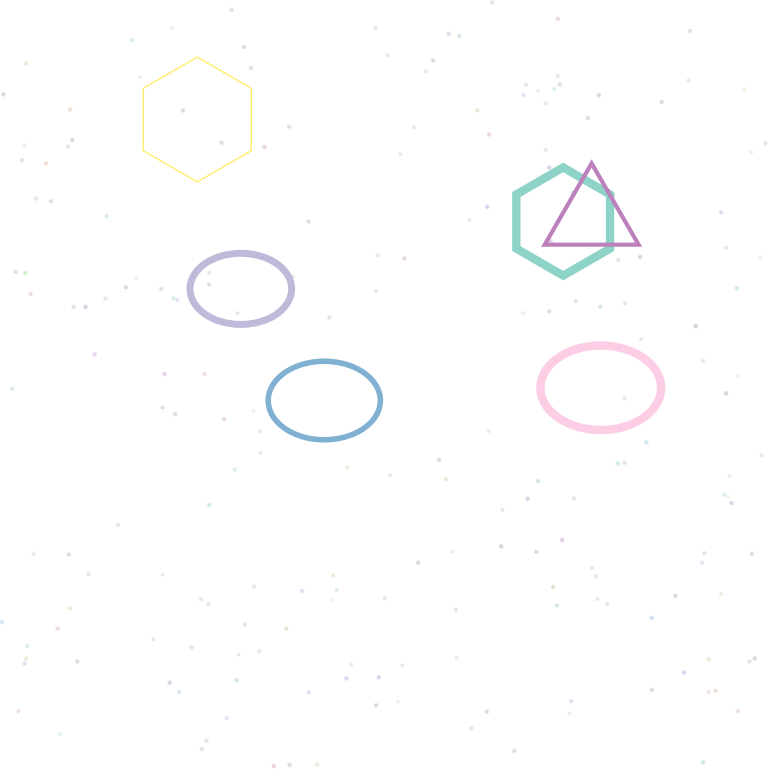[{"shape": "hexagon", "thickness": 3, "radius": 0.35, "center": [0.731, 0.712]}, {"shape": "oval", "thickness": 2.5, "radius": 0.33, "center": [0.313, 0.625]}, {"shape": "oval", "thickness": 2, "radius": 0.36, "center": [0.421, 0.48]}, {"shape": "oval", "thickness": 3, "radius": 0.39, "center": [0.78, 0.496]}, {"shape": "triangle", "thickness": 1.5, "radius": 0.35, "center": [0.768, 0.717]}, {"shape": "hexagon", "thickness": 0.5, "radius": 0.41, "center": [0.256, 0.845]}]